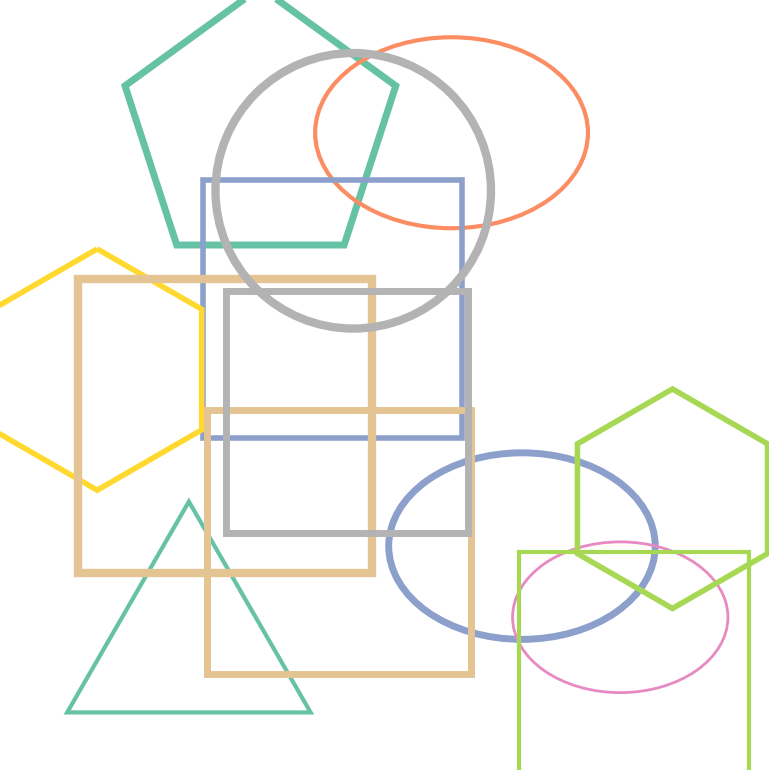[{"shape": "pentagon", "thickness": 2.5, "radius": 0.92, "center": [0.338, 0.831]}, {"shape": "triangle", "thickness": 1.5, "radius": 0.91, "center": [0.245, 0.166]}, {"shape": "oval", "thickness": 1.5, "radius": 0.89, "center": [0.586, 0.828]}, {"shape": "oval", "thickness": 2.5, "radius": 0.87, "center": [0.678, 0.291]}, {"shape": "square", "thickness": 2, "radius": 0.84, "center": [0.432, 0.599]}, {"shape": "oval", "thickness": 1, "radius": 0.7, "center": [0.806, 0.198]}, {"shape": "square", "thickness": 1.5, "radius": 0.75, "center": [0.823, 0.134]}, {"shape": "hexagon", "thickness": 2, "radius": 0.71, "center": [0.873, 0.352]}, {"shape": "hexagon", "thickness": 2, "radius": 0.78, "center": [0.126, 0.52]}, {"shape": "square", "thickness": 2.5, "radius": 0.86, "center": [0.44, 0.296]}, {"shape": "square", "thickness": 3, "radius": 0.95, "center": [0.293, 0.446]}, {"shape": "square", "thickness": 2.5, "radius": 0.78, "center": [0.45, 0.465]}, {"shape": "circle", "thickness": 3, "radius": 0.89, "center": [0.459, 0.752]}]